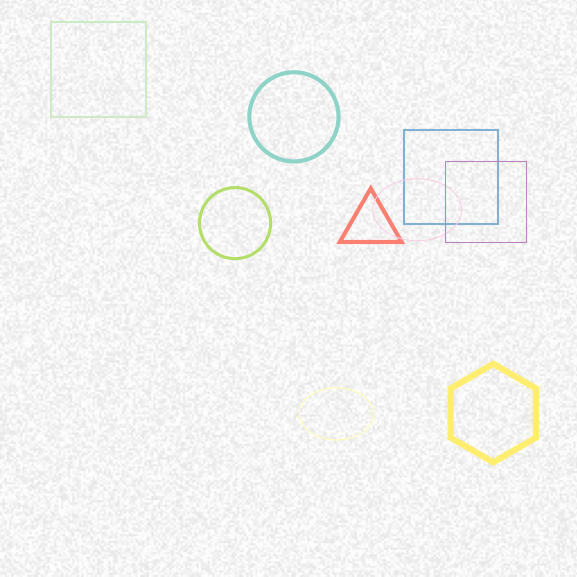[{"shape": "circle", "thickness": 2, "radius": 0.39, "center": [0.509, 0.797]}, {"shape": "oval", "thickness": 0.5, "radius": 0.32, "center": [0.583, 0.282]}, {"shape": "triangle", "thickness": 2, "radius": 0.31, "center": [0.642, 0.611]}, {"shape": "square", "thickness": 1, "radius": 0.41, "center": [0.781, 0.693]}, {"shape": "circle", "thickness": 1.5, "radius": 0.31, "center": [0.407, 0.613]}, {"shape": "oval", "thickness": 0.5, "radius": 0.38, "center": [0.723, 0.636]}, {"shape": "square", "thickness": 0.5, "radius": 0.35, "center": [0.841, 0.65]}, {"shape": "square", "thickness": 1, "radius": 0.41, "center": [0.17, 0.879]}, {"shape": "hexagon", "thickness": 3, "radius": 0.43, "center": [0.854, 0.284]}]